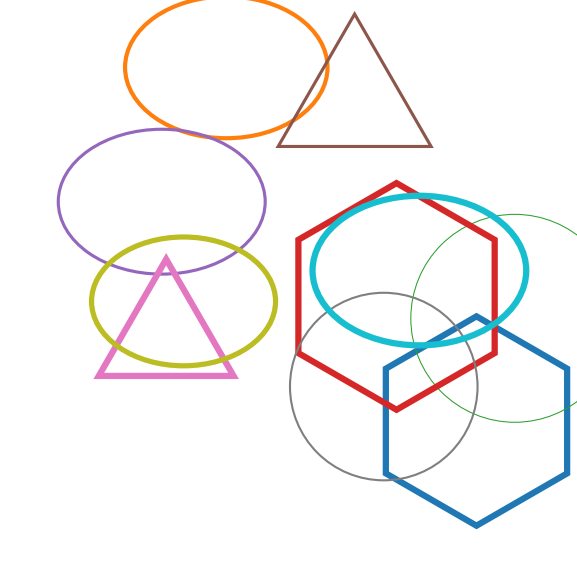[{"shape": "hexagon", "thickness": 3, "radius": 0.91, "center": [0.825, 0.27]}, {"shape": "oval", "thickness": 2, "radius": 0.88, "center": [0.392, 0.882]}, {"shape": "circle", "thickness": 0.5, "radius": 0.9, "center": [0.891, 0.448]}, {"shape": "hexagon", "thickness": 3, "radius": 0.98, "center": [0.687, 0.486]}, {"shape": "oval", "thickness": 1.5, "radius": 0.9, "center": [0.28, 0.65]}, {"shape": "triangle", "thickness": 1.5, "radius": 0.76, "center": [0.614, 0.822]}, {"shape": "triangle", "thickness": 3, "radius": 0.67, "center": [0.288, 0.416]}, {"shape": "circle", "thickness": 1, "radius": 0.81, "center": [0.665, 0.33]}, {"shape": "oval", "thickness": 2.5, "radius": 0.8, "center": [0.318, 0.477]}, {"shape": "oval", "thickness": 3, "radius": 0.93, "center": [0.726, 0.531]}]